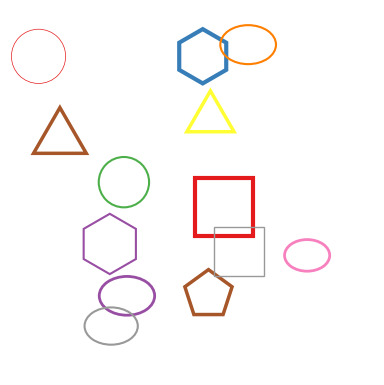[{"shape": "circle", "thickness": 0.5, "radius": 0.35, "center": [0.1, 0.854]}, {"shape": "square", "thickness": 3, "radius": 0.38, "center": [0.583, 0.462]}, {"shape": "hexagon", "thickness": 3, "radius": 0.35, "center": [0.527, 0.854]}, {"shape": "circle", "thickness": 1.5, "radius": 0.33, "center": [0.322, 0.527]}, {"shape": "hexagon", "thickness": 1.5, "radius": 0.39, "center": [0.285, 0.366]}, {"shape": "oval", "thickness": 2, "radius": 0.36, "center": [0.33, 0.232]}, {"shape": "oval", "thickness": 1.5, "radius": 0.36, "center": [0.645, 0.884]}, {"shape": "triangle", "thickness": 2.5, "radius": 0.35, "center": [0.547, 0.693]}, {"shape": "pentagon", "thickness": 2.5, "radius": 0.32, "center": [0.541, 0.235]}, {"shape": "triangle", "thickness": 2.5, "radius": 0.4, "center": [0.156, 0.641]}, {"shape": "oval", "thickness": 2, "radius": 0.29, "center": [0.798, 0.337]}, {"shape": "square", "thickness": 1, "radius": 0.32, "center": [0.62, 0.347]}, {"shape": "oval", "thickness": 1.5, "radius": 0.35, "center": [0.289, 0.153]}]